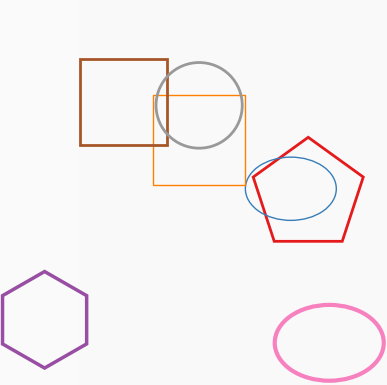[{"shape": "pentagon", "thickness": 2, "radius": 0.75, "center": [0.795, 0.494]}, {"shape": "oval", "thickness": 1, "radius": 0.59, "center": [0.751, 0.51]}, {"shape": "hexagon", "thickness": 2.5, "radius": 0.63, "center": [0.115, 0.169]}, {"shape": "square", "thickness": 1, "radius": 0.59, "center": [0.514, 0.636]}, {"shape": "square", "thickness": 2, "radius": 0.56, "center": [0.319, 0.735]}, {"shape": "oval", "thickness": 3, "radius": 0.7, "center": [0.85, 0.11]}, {"shape": "circle", "thickness": 2, "radius": 0.56, "center": [0.514, 0.726]}]